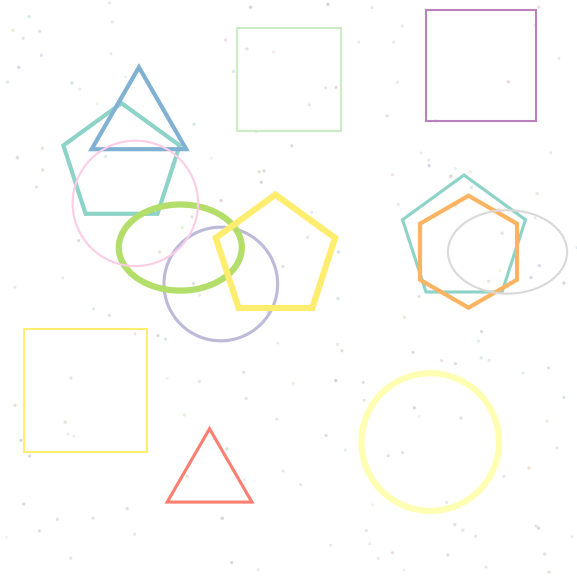[{"shape": "pentagon", "thickness": 1.5, "radius": 0.56, "center": [0.803, 0.584]}, {"shape": "pentagon", "thickness": 2, "radius": 0.53, "center": [0.21, 0.715]}, {"shape": "circle", "thickness": 3, "radius": 0.6, "center": [0.745, 0.234]}, {"shape": "circle", "thickness": 1.5, "radius": 0.49, "center": [0.382, 0.507]}, {"shape": "triangle", "thickness": 1.5, "radius": 0.42, "center": [0.363, 0.172]}, {"shape": "triangle", "thickness": 2, "radius": 0.47, "center": [0.241, 0.788]}, {"shape": "hexagon", "thickness": 2, "radius": 0.48, "center": [0.811, 0.563]}, {"shape": "oval", "thickness": 3, "radius": 0.53, "center": [0.312, 0.57]}, {"shape": "circle", "thickness": 1, "radius": 0.54, "center": [0.234, 0.647]}, {"shape": "oval", "thickness": 1, "radius": 0.52, "center": [0.879, 0.563]}, {"shape": "square", "thickness": 1, "radius": 0.48, "center": [0.833, 0.885]}, {"shape": "square", "thickness": 1, "radius": 0.45, "center": [0.5, 0.862]}, {"shape": "square", "thickness": 1, "radius": 0.53, "center": [0.148, 0.322]}, {"shape": "pentagon", "thickness": 3, "radius": 0.54, "center": [0.477, 0.554]}]